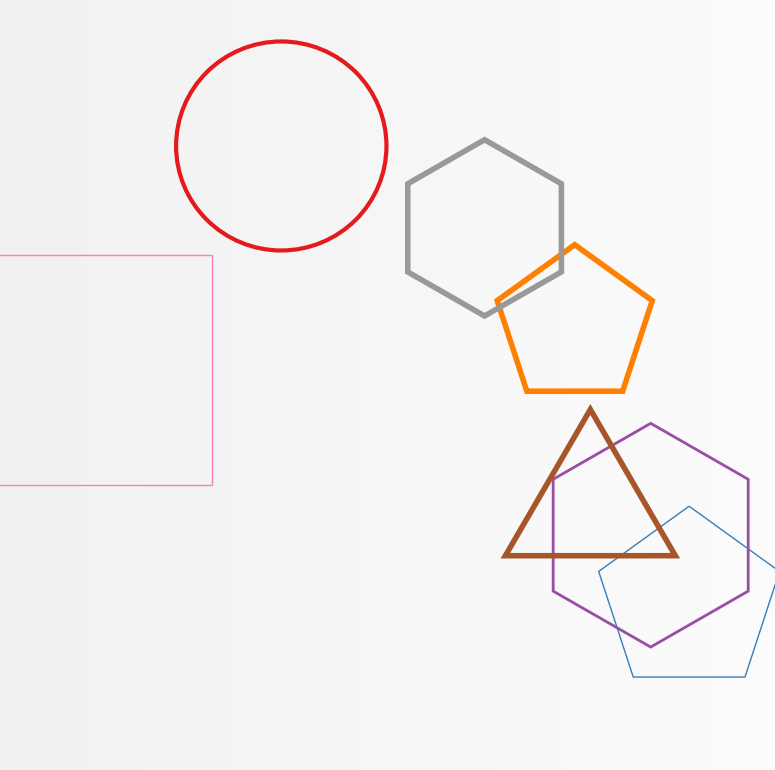[{"shape": "circle", "thickness": 1.5, "radius": 0.68, "center": [0.363, 0.81]}, {"shape": "pentagon", "thickness": 0.5, "radius": 0.61, "center": [0.889, 0.22]}, {"shape": "hexagon", "thickness": 1, "radius": 0.73, "center": [0.84, 0.305]}, {"shape": "pentagon", "thickness": 2, "radius": 0.53, "center": [0.742, 0.577]}, {"shape": "triangle", "thickness": 2, "radius": 0.63, "center": [0.762, 0.342]}, {"shape": "square", "thickness": 0.5, "radius": 0.75, "center": [0.125, 0.519]}, {"shape": "hexagon", "thickness": 2, "radius": 0.57, "center": [0.625, 0.704]}]